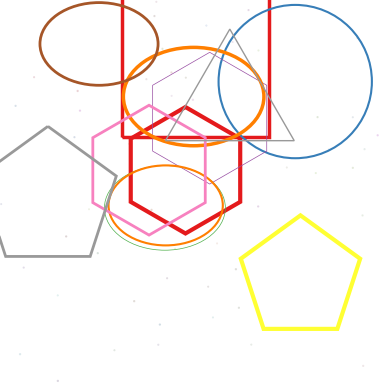[{"shape": "square", "thickness": 2.5, "radius": 0.95, "center": [0.507, 0.835]}, {"shape": "hexagon", "thickness": 3, "radius": 0.82, "center": [0.482, 0.558]}, {"shape": "circle", "thickness": 1.5, "radius": 1.0, "center": [0.767, 0.788]}, {"shape": "oval", "thickness": 0.5, "radius": 0.79, "center": [0.428, 0.46]}, {"shape": "hexagon", "thickness": 0.5, "radius": 0.86, "center": [0.545, 0.693]}, {"shape": "oval", "thickness": 2.5, "radius": 0.91, "center": [0.503, 0.749]}, {"shape": "oval", "thickness": 1.5, "radius": 0.74, "center": [0.43, 0.467]}, {"shape": "pentagon", "thickness": 3, "radius": 0.81, "center": [0.78, 0.278]}, {"shape": "oval", "thickness": 2, "radius": 0.77, "center": [0.257, 0.886]}, {"shape": "hexagon", "thickness": 2, "radius": 0.84, "center": [0.387, 0.558]}, {"shape": "triangle", "thickness": 1, "radius": 0.97, "center": [0.597, 0.731]}, {"shape": "pentagon", "thickness": 2, "radius": 0.93, "center": [0.124, 0.485]}]